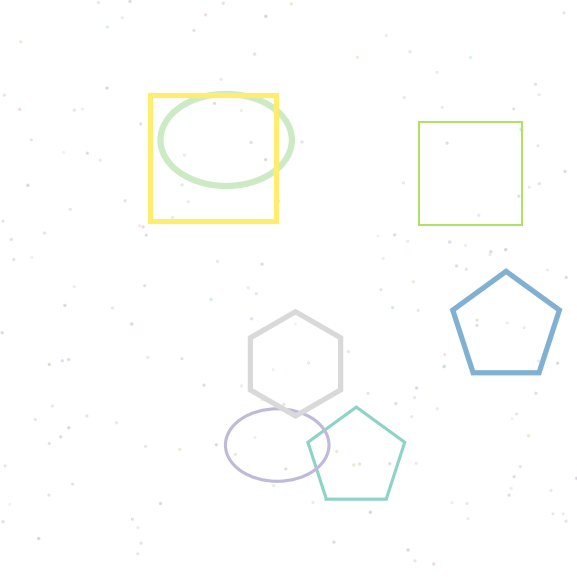[{"shape": "pentagon", "thickness": 1.5, "radius": 0.44, "center": [0.617, 0.206]}, {"shape": "oval", "thickness": 1.5, "radius": 0.45, "center": [0.48, 0.228]}, {"shape": "pentagon", "thickness": 2.5, "radius": 0.49, "center": [0.876, 0.432]}, {"shape": "square", "thickness": 1, "radius": 0.45, "center": [0.814, 0.698]}, {"shape": "hexagon", "thickness": 2.5, "radius": 0.45, "center": [0.512, 0.369]}, {"shape": "oval", "thickness": 3, "radius": 0.57, "center": [0.392, 0.757]}, {"shape": "square", "thickness": 2.5, "radius": 0.54, "center": [0.369, 0.725]}]